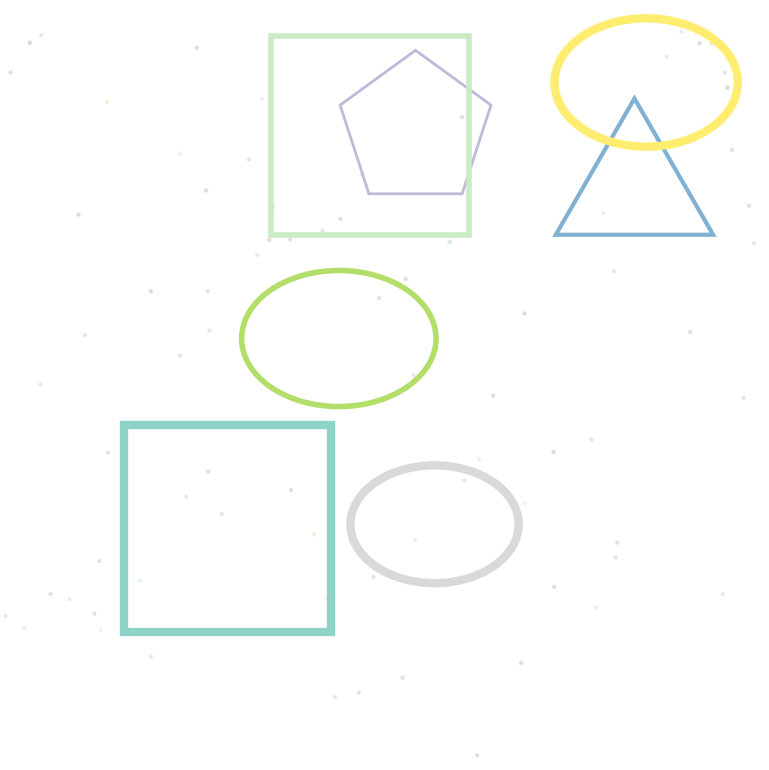[{"shape": "square", "thickness": 3, "radius": 0.67, "center": [0.296, 0.314]}, {"shape": "pentagon", "thickness": 1, "radius": 0.52, "center": [0.54, 0.832]}, {"shape": "triangle", "thickness": 1.5, "radius": 0.59, "center": [0.824, 0.754]}, {"shape": "oval", "thickness": 2, "radius": 0.63, "center": [0.44, 0.56]}, {"shape": "oval", "thickness": 3, "radius": 0.55, "center": [0.564, 0.319]}, {"shape": "square", "thickness": 2, "radius": 0.64, "center": [0.481, 0.824]}, {"shape": "oval", "thickness": 3, "radius": 0.6, "center": [0.839, 0.893]}]